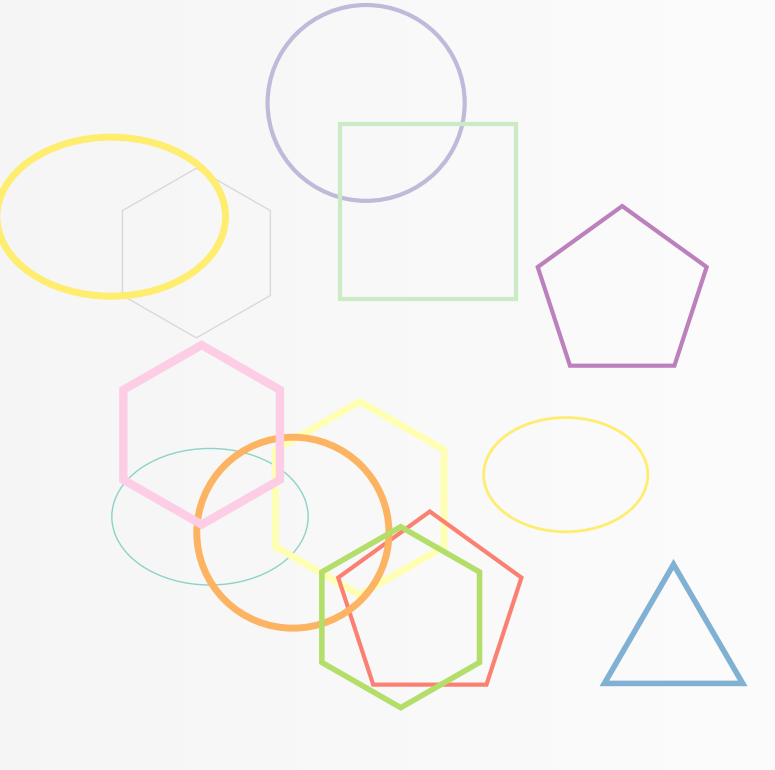[{"shape": "oval", "thickness": 0.5, "radius": 0.63, "center": [0.271, 0.329]}, {"shape": "hexagon", "thickness": 2.5, "radius": 0.63, "center": [0.464, 0.353]}, {"shape": "circle", "thickness": 1.5, "radius": 0.64, "center": [0.472, 0.866]}, {"shape": "pentagon", "thickness": 1.5, "radius": 0.62, "center": [0.555, 0.211]}, {"shape": "triangle", "thickness": 2, "radius": 0.52, "center": [0.869, 0.164]}, {"shape": "circle", "thickness": 2.5, "radius": 0.62, "center": [0.378, 0.308]}, {"shape": "hexagon", "thickness": 2, "radius": 0.59, "center": [0.517, 0.198]}, {"shape": "hexagon", "thickness": 3, "radius": 0.58, "center": [0.26, 0.435]}, {"shape": "hexagon", "thickness": 0.5, "radius": 0.55, "center": [0.253, 0.671]}, {"shape": "pentagon", "thickness": 1.5, "radius": 0.57, "center": [0.803, 0.618]}, {"shape": "square", "thickness": 1.5, "radius": 0.57, "center": [0.552, 0.725]}, {"shape": "oval", "thickness": 2.5, "radius": 0.74, "center": [0.144, 0.719]}, {"shape": "oval", "thickness": 1, "radius": 0.53, "center": [0.73, 0.384]}]